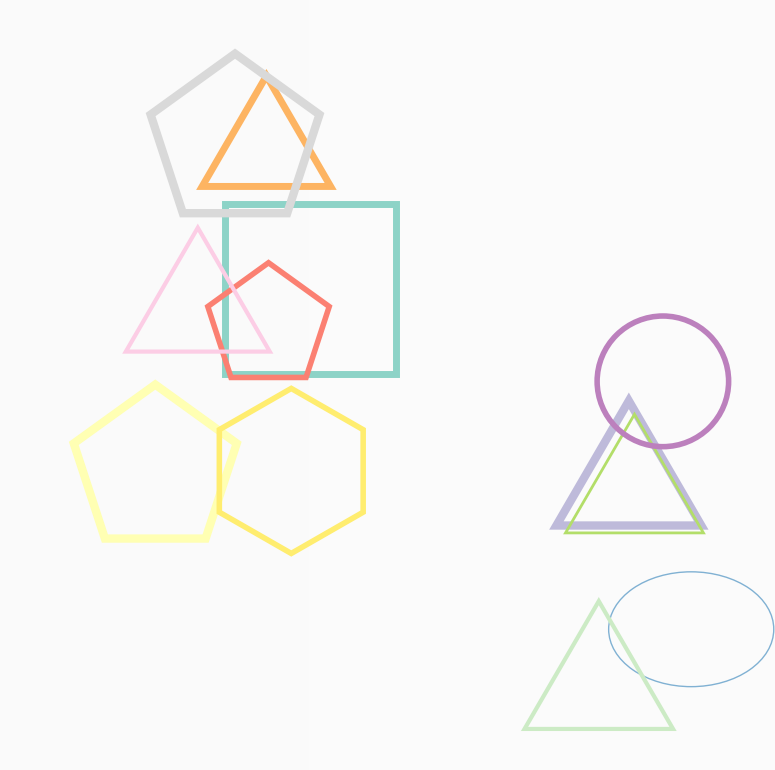[{"shape": "square", "thickness": 2.5, "radius": 0.55, "center": [0.4, 0.625]}, {"shape": "pentagon", "thickness": 3, "radius": 0.55, "center": [0.2, 0.39]}, {"shape": "triangle", "thickness": 3, "radius": 0.54, "center": [0.811, 0.371]}, {"shape": "pentagon", "thickness": 2, "radius": 0.41, "center": [0.346, 0.576]}, {"shape": "oval", "thickness": 0.5, "radius": 0.53, "center": [0.892, 0.183]}, {"shape": "triangle", "thickness": 2.5, "radius": 0.48, "center": [0.344, 0.806]}, {"shape": "triangle", "thickness": 1, "radius": 0.51, "center": [0.819, 0.359]}, {"shape": "triangle", "thickness": 1.5, "radius": 0.54, "center": [0.255, 0.597]}, {"shape": "pentagon", "thickness": 3, "radius": 0.57, "center": [0.303, 0.816]}, {"shape": "circle", "thickness": 2, "radius": 0.42, "center": [0.855, 0.505]}, {"shape": "triangle", "thickness": 1.5, "radius": 0.55, "center": [0.773, 0.109]}, {"shape": "hexagon", "thickness": 2, "radius": 0.54, "center": [0.376, 0.388]}]